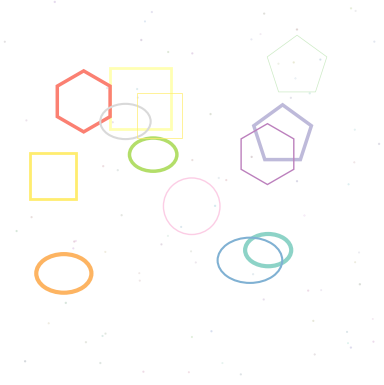[{"shape": "oval", "thickness": 3, "radius": 0.3, "center": [0.697, 0.35]}, {"shape": "square", "thickness": 2, "radius": 0.4, "center": [0.364, 0.744]}, {"shape": "pentagon", "thickness": 2.5, "radius": 0.39, "center": [0.734, 0.649]}, {"shape": "hexagon", "thickness": 2.5, "radius": 0.4, "center": [0.217, 0.737]}, {"shape": "oval", "thickness": 1.5, "radius": 0.42, "center": [0.649, 0.324]}, {"shape": "oval", "thickness": 3, "radius": 0.36, "center": [0.166, 0.29]}, {"shape": "oval", "thickness": 2.5, "radius": 0.31, "center": [0.398, 0.598]}, {"shape": "circle", "thickness": 1, "radius": 0.37, "center": [0.498, 0.464]}, {"shape": "oval", "thickness": 1.5, "radius": 0.33, "center": [0.326, 0.684]}, {"shape": "hexagon", "thickness": 1, "radius": 0.4, "center": [0.695, 0.6]}, {"shape": "pentagon", "thickness": 0.5, "radius": 0.41, "center": [0.772, 0.827]}, {"shape": "square", "thickness": 0.5, "radius": 0.29, "center": [0.413, 0.701]}, {"shape": "square", "thickness": 2, "radius": 0.3, "center": [0.138, 0.542]}]